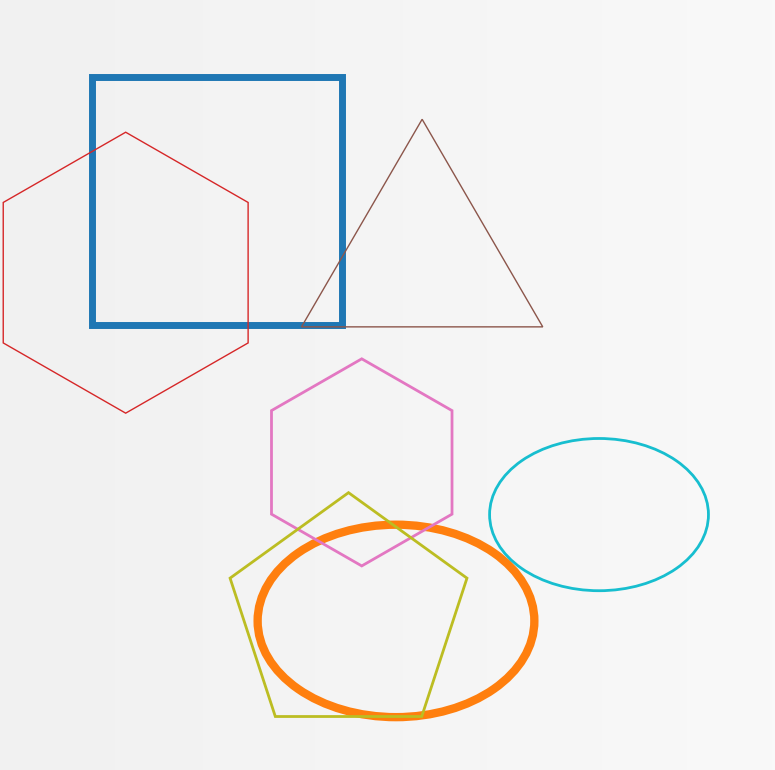[{"shape": "square", "thickness": 2.5, "radius": 0.81, "center": [0.28, 0.739]}, {"shape": "oval", "thickness": 3, "radius": 0.89, "center": [0.511, 0.194]}, {"shape": "hexagon", "thickness": 0.5, "radius": 0.91, "center": [0.162, 0.646]}, {"shape": "triangle", "thickness": 0.5, "radius": 0.9, "center": [0.545, 0.665]}, {"shape": "hexagon", "thickness": 1, "radius": 0.67, "center": [0.467, 0.4]}, {"shape": "pentagon", "thickness": 1, "radius": 0.8, "center": [0.45, 0.199]}, {"shape": "oval", "thickness": 1, "radius": 0.71, "center": [0.773, 0.332]}]